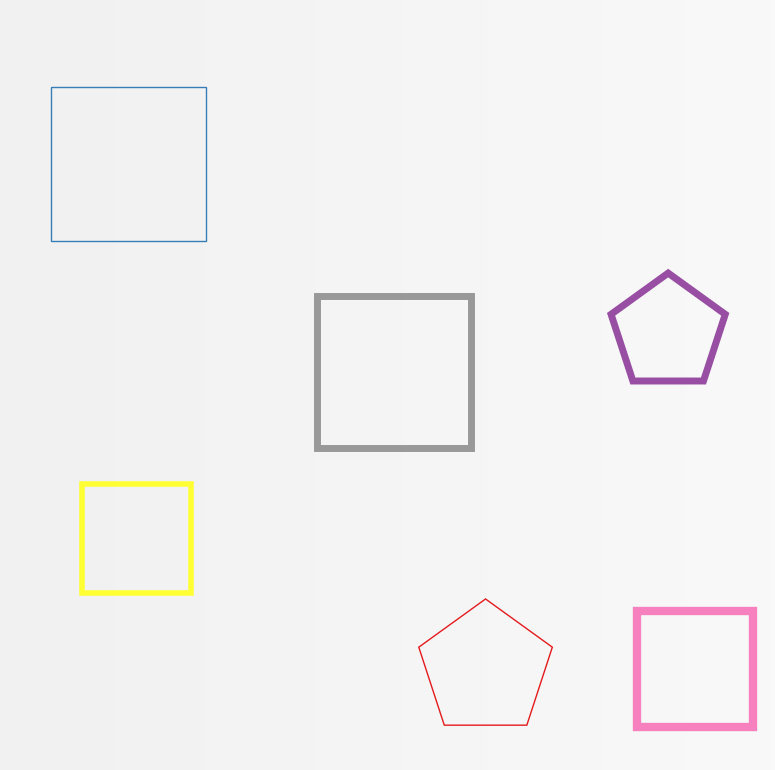[{"shape": "pentagon", "thickness": 0.5, "radius": 0.45, "center": [0.627, 0.132]}, {"shape": "square", "thickness": 0.5, "radius": 0.5, "center": [0.166, 0.788]}, {"shape": "pentagon", "thickness": 2.5, "radius": 0.39, "center": [0.862, 0.568]}, {"shape": "square", "thickness": 2, "radius": 0.35, "center": [0.176, 0.301]}, {"shape": "square", "thickness": 3, "radius": 0.37, "center": [0.896, 0.131]}, {"shape": "square", "thickness": 2.5, "radius": 0.5, "center": [0.509, 0.517]}]